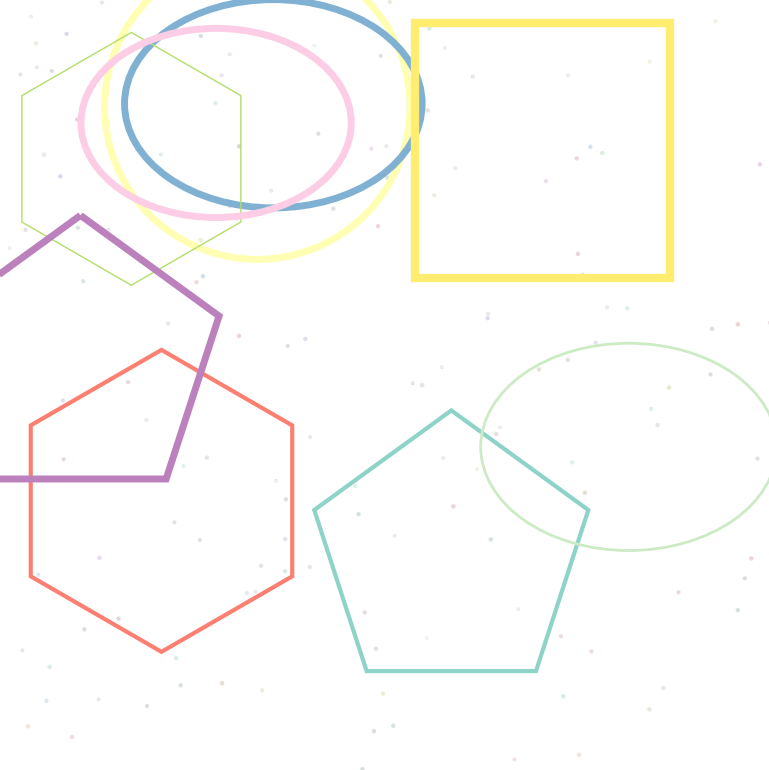[{"shape": "pentagon", "thickness": 1.5, "radius": 0.94, "center": [0.586, 0.28]}, {"shape": "circle", "thickness": 2.5, "radius": 0.99, "center": [0.334, 0.861]}, {"shape": "hexagon", "thickness": 1.5, "radius": 0.98, "center": [0.21, 0.35]}, {"shape": "oval", "thickness": 2.5, "radius": 0.97, "center": [0.355, 0.865]}, {"shape": "hexagon", "thickness": 0.5, "radius": 0.82, "center": [0.171, 0.794]}, {"shape": "oval", "thickness": 2.5, "radius": 0.88, "center": [0.281, 0.84]}, {"shape": "pentagon", "thickness": 2.5, "radius": 0.95, "center": [0.105, 0.531]}, {"shape": "oval", "thickness": 1, "radius": 0.96, "center": [0.817, 0.42]}, {"shape": "square", "thickness": 3, "radius": 0.83, "center": [0.705, 0.805]}]